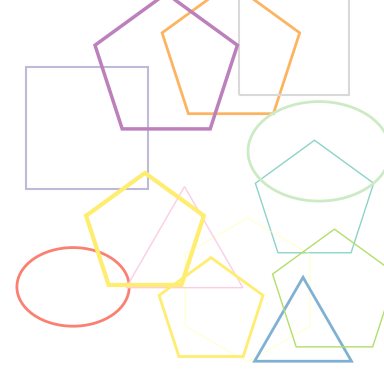[{"shape": "pentagon", "thickness": 1, "radius": 0.81, "center": [0.817, 0.474]}, {"shape": "hexagon", "thickness": 0.5, "radius": 0.94, "center": [0.643, 0.247]}, {"shape": "square", "thickness": 1.5, "radius": 0.79, "center": [0.226, 0.667]}, {"shape": "oval", "thickness": 2, "radius": 0.73, "center": [0.19, 0.255]}, {"shape": "triangle", "thickness": 2, "radius": 0.73, "center": [0.787, 0.134]}, {"shape": "pentagon", "thickness": 2, "radius": 0.94, "center": [0.6, 0.857]}, {"shape": "pentagon", "thickness": 1, "radius": 0.85, "center": [0.869, 0.236]}, {"shape": "triangle", "thickness": 1, "radius": 0.88, "center": [0.479, 0.34]}, {"shape": "square", "thickness": 1.5, "radius": 0.72, "center": [0.764, 0.897]}, {"shape": "pentagon", "thickness": 2.5, "radius": 0.97, "center": [0.432, 0.822]}, {"shape": "oval", "thickness": 2, "radius": 0.92, "center": [0.829, 0.607]}, {"shape": "pentagon", "thickness": 3, "radius": 0.8, "center": [0.377, 0.39]}, {"shape": "pentagon", "thickness": 2, "radius": 0.71, "center": [0.548, 0.189]}]